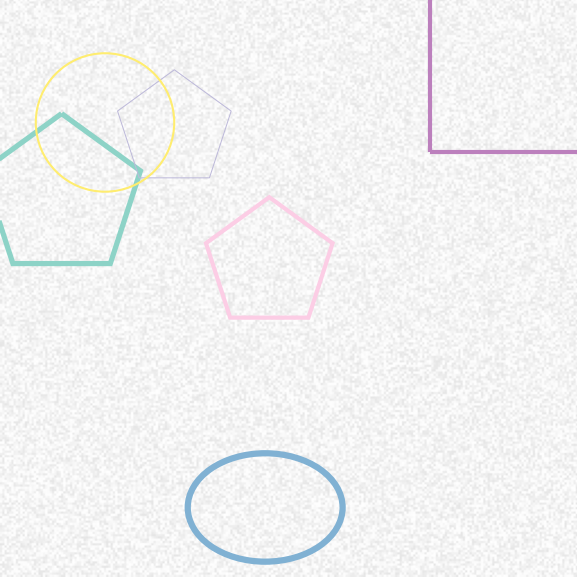[{"shape": "pentagon", "thickness": 2.5, "radius": 0.72, "center": [0.107, 0.659]}, {"shape": "pentagon", "thickness": 0.5, "radius": 0.52, "center": [0.302, 0.775]}, {"shape": "oval", "thickness": 3, "radius": 0.67, "center": [0.459, 0.12]}, {"shape": "pentagon", "thickness": 2, "radius": 0.58, "center": [0.466, 0.542]}, {"shape": "square", "thickness": 2, "radius": 0.75, "center": [0.894, 0.885]}, {"shape": "circle", "thickness": 1, "radius": 0.6, "center": [0.182, 0.787]}]